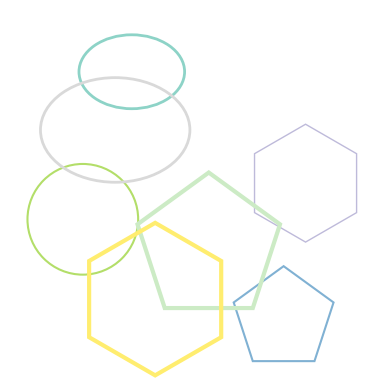[{"shape": "oval", "thickness": 2, "radius": 0.69, "center": [0.342, 0.814]}, {"shape": "hexagon", "thickness": 1, "radius": 0.77, "center": [0.794, 0.524]}, {"shape": "pentagon", "thickness": 1.5, "radius": 0.68, "center": [0.737, 0.172]}, {"shape": "circle", "thickness": 1.5, "radius": 0.72, "center": [0.215, 0.43]}, {"shape": "oval", "thickness": 2, "radius": 0.97, "center": [0.299, 0.662]}, {"shape": "pentagon", "thickness": 3, "radius": 0.97, "center": [0.542, 0.357]}, {"shape": "hexagon", "thickness": 3, "radius": 0.99, "center": [0.403, 0.223]}]